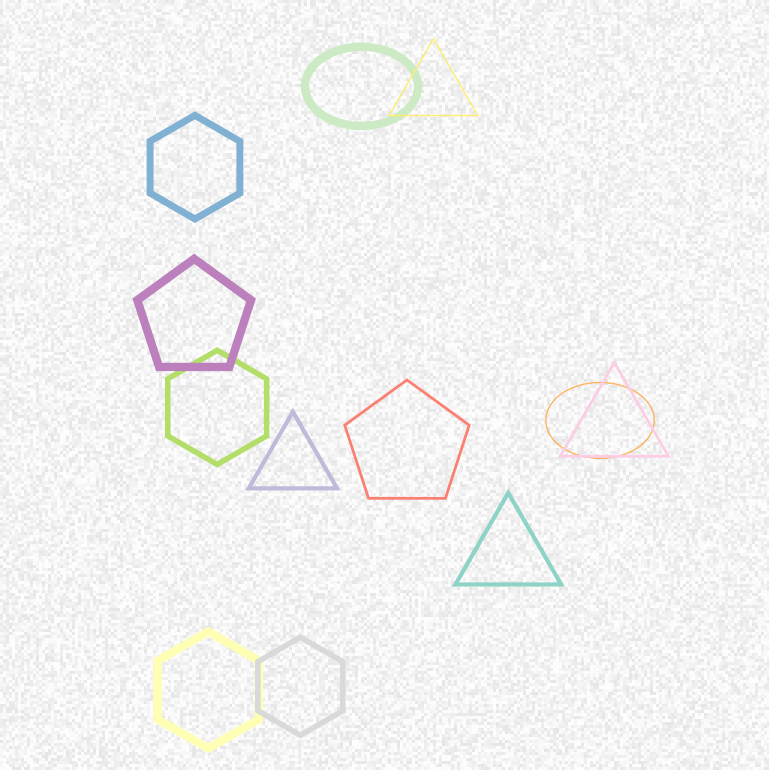[{"shape": "triangle", "thickness": 1.5, "radius": 0.4, "center": [0.66, 0.281]}, {"shape": "hexagon", "thickness": 3, "radius": 0.38, "center": [0.27, 0.104]}, {"shape": "triangle", "thickness": 1.5, "radius": 0.33, "center": [0.38, 0.399]}, {"shape": "pentagon", "thickness": 1, "radius": 0.42, "center": [0.529, 0.422]}, {"shape": "hexagon", "thickness": 2.5, "radius": 0.34, "center": [0.253, 0.783]}, {"shape": "oval", "thickness": 0.5, "radius": 0.35, "center": [0.779, 0.454]}, {"shape": "hexagon", "thickness": 2, "radius": 0.37, "center": [0.282, 0.471]}, {"shape": "triangle", "thickness": 1, "radius": 0.41, "center": [0.798, 0.448]}, {"shape": "hexagon", "thickness": 2, "radius": 0.32, "center": [0.39, 0.109]}, {"shape": "pentagon", "thickness": 3, "radius": 0.39, "center": [0.252, 0.586]}, {"shape": "oval", "thickness": 3, "radius": 0.37, "center": [0.47, 0.888]}, {"shape": "triangle", "thickness": 0.5, "radius": 0.33, "center": [0.563, 0.883]}]